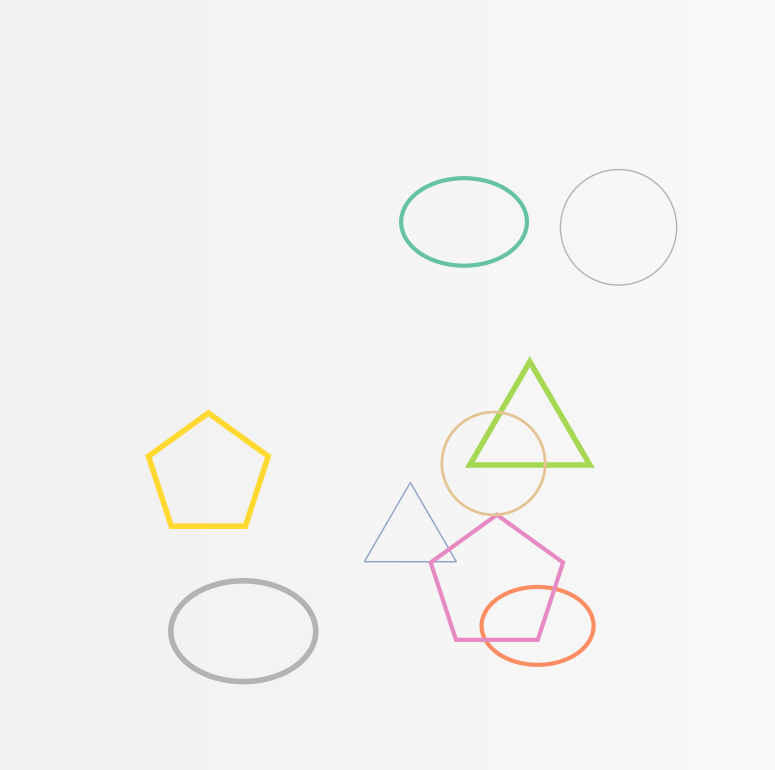[{"shape": "oval", "thickness": 1.5, "radius": 0.41, "center": [0.599, 0.712]}, {"shape": "oval", "thickness": 1.5, "radius": 0.36, "center": [0.694, 0.187]}, {"shape": "triangle", "thickness": 0.5, "radius": 0.34, "center": [0.529, 0.305]}, {"shape": "pentagon", "thickness": 1.5, "radius": 0.45, "center": [0.641, 0.242]}, {"shape": "triangle", "thickness": 2, "radius": 0.45, "center": [0.684, 0.441]}, {"shape": "pentagon", "thickness": 2, "radius": 0.41, "center": [0.269, 0.382]}, {"shape": "circle", "thickness": 1, "radius": 0.33, "center": [0.637, 0.398]}, {"shape": "circle", "thickness": 0.5, "radius": 0.37, "center": [0.798, 0.705]}, {"shape": "oval", "thickness": 2, "radius": 0.47, "center": [0.314, 0.18]}]